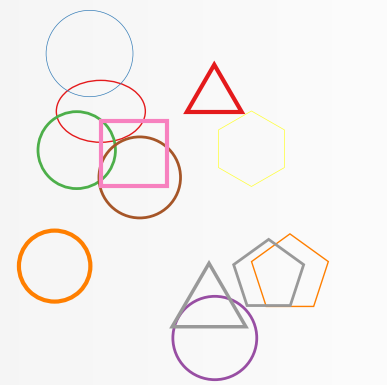[{"shape": "triangle", "thickness": 3, "radius": 0.41, "center": [0.553, 0.75]}, {"shape": "oval", "thickness": 1, "radius": 0.57, "center": [0.26, 0.711]}, {"shape": "circle", "thickness": 0.5, "radius": 0.56, "center": [0.231, 0.861]}, {"shape": "circle", "thickness": 2, "radius": 0.5, "center": [0.198, 0.61]}, {"shape": "circle", "thickness": 2, "radius": 0.54, "center": [0.554, 0.122]}, {"shape": "circle", "thickness": 3, "radius": 0.46, "center": [0.141, 0.309]}, {"shape": "pentagon", "thickness": 1, "radius": 0.52, "center": [0.748, 0.288]}, {"shape": "hexagon", "thickness": 0.5, "radius": 0.49, "center": [0.649, 0.614]}, {"shape": "circle", "thickness": 2, "radius": 0.53, "center": [0.361, 0.539]}, {"shape": "square", "thickness": 3, "radius": 0.42, "center": [0.346, 0.602]}, {"shape": "pentagon", "thickness": 2, "radius": 0.47, "center": [0.693, 0.283]}, {"shape": "triangle", "thickness": 2.5, "radius": 0.55, "center": [0.539, 0.206]}]